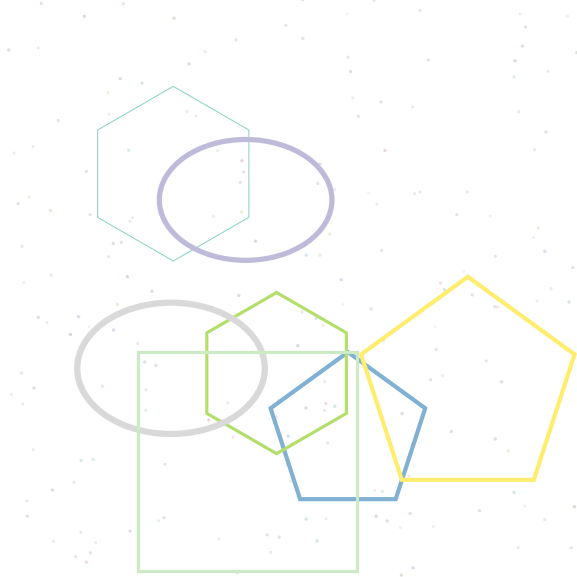[{"shape": "hexagon", "thickness": 0.5, "radius": 0.76, "center": [0.3, 0.698]}, {"shape": "oval", "thickness": 2.5, "radius": 0.75, "center": [0.425, 0.653]}, {"shape": "pentagon", "thickness": 2, "radius": 0.7, "center": [0.602, 0.249]}, {"shape": "hexagon", "thickness": 1.5, "radius": 0.7, "center": [0.479, 0.353]}, {"shape": "oval", "thickness": 3, "radius": 0.81, "center": [0.296, 0.361]}, {"shape": "square", "thickness": 1.5, "radius": 0.95, "center": [0.429, 0.2]}, {"shape": "pentagon", "thickness": 2, "radius": 0.97, "center": [0.81, 0.325]}]